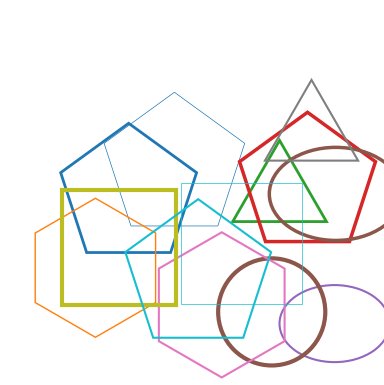[{"shape": "pentagon", "thickness": 2, "radius": 0.93, "center": [0.334, 0.494]}, {"shape": "pentagon", "thickness": 0.5, "radius": 0.96, "center": [0.453, 0.568]}, {"shape": "hexagon", "thickness": 1, "radius": 0.9, "center": [0.248, 0.304]}, {"shape": "triangle", "thickness": 2, "radius": 0.7, "center": [0.726, 0.495]}, {"shape": "pentagon", "thickness": 2.5, "radius": 0.93, "center": [0.799, 0.523]}, {"shape": "oval", "thickness": 1.5, "radius": 0.71, "center": [0.869, 0.159]}, {"shape": "oval", "thickness": 2.5, "radius": 0.86, "center": [0.872, 0.496]}, {"shape": "circle", "thickness": 3, "radius": 0.7, "center": [0.706, 0.19]}, {"shape": "hexagon", "thickness": 1.5, "radius": 0.94, "center": [0.576, 0.208]}, {"shape": "triangle", "thickness": 1.5, "radius": 0.7, "center": [0.809, 0.653]}, {"shape": "square", "thickness": 3, "radius": 0.74, "center": [0.308, 0.357]}, {"shape": "square", "thickness": 0.5, "radius": 0.78, "center": [0.627, 0.367]}, {"shape": "pentagon", "thickness": 1.5, "radius": 0.99, "center": [0.515, 0.284]}]